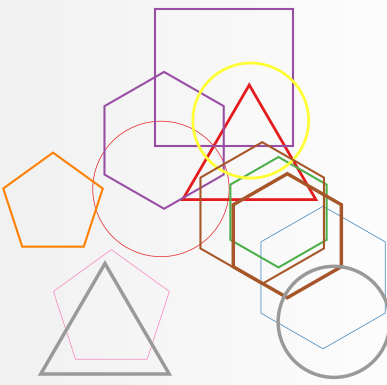[{"shape": "circle", "thickness": 0.5, "radius": 0.88, "center": [0.415, 0.509]}, {"shape": "triangle", "thickness": 2, "radius": 0.99, "center": [0.643, 0.581]}, {"shape": "hexagon", "thickness": 0.5, "radius": 0.93, "center": [0.834, 0.279]}, {"shape": "hexagon", "thickness": 1.5, "radius": 0.72, "center": [0.719, 0.449]}, {"shape": "hexagon", "thickness": 1.5, "radius": 0.89, "center": [0.424, 0.635]}, {"shape": "square", "thickness": 1.5, "radius": 0.89, "center": [0.579, 0.798]}, {"shape": "pentagon", "thickness": 1.5, "radius": 0.68, "center": [0.137, 0.469]}, {"shape": "circle", "thickness": 2, "radius": 0.75, "center": [0.647, 0.687]}, {"shape": "hexagon", "thickness": 1.5, "radius": 0.92, "center": [0.677, 0.447]}, {"shape": "hexagon", "thickness": 2.5, "radius": 0.81, "center": [0.741, 0.388]}, {"shape": "pentagon", "thickness": 0.5, "radius": 0.79, "center": [0.287, 0.194]}, {"shape": "triangle", "thickness": 2.5, "radius": 0.96, "center": [0.271, 0.124]}, {"shape": "circle", "thickness": 2.5, "radius": 0.72, "center": [0.862, 0.164]}]